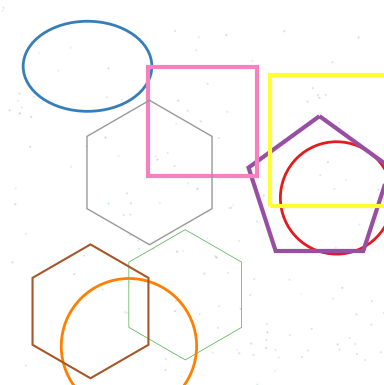[{"shape": "circle", "thickness": 2, "radius": 0.73, "center": [0.874, 0.486]}, {"shape": "oval", "thickness": 2, "radius": 0.84, "center": [0.227, 0.828]}, {"shape": "hexagon", "thickness": 0.5, "radius": 0.85, "center": [0.481, 0.234]}, {"shape": "pentagon", "thickness": 3, "radius": 0.97, "center": [0.83, 0.505]}, {"shape": "circle", "thickness": 2, "radius": 0.88, "center": [0.335, 0.101]}, {"shape": "square", "thickness": 3, "radius": 0.85, "center": [0.872, 0.636]}, {"shape": "hexagon", "thickness": 1.5, "radius": 0.87, "center": [0.235, 0.191]}, {"shape": "square", "thickness": 3, "radius": 0.71, "center": [0.526, 0.684]}, {"shape": "hexagon", "thickness": 1, "radius": 0.94, "center": [0.388, 0.552]}]